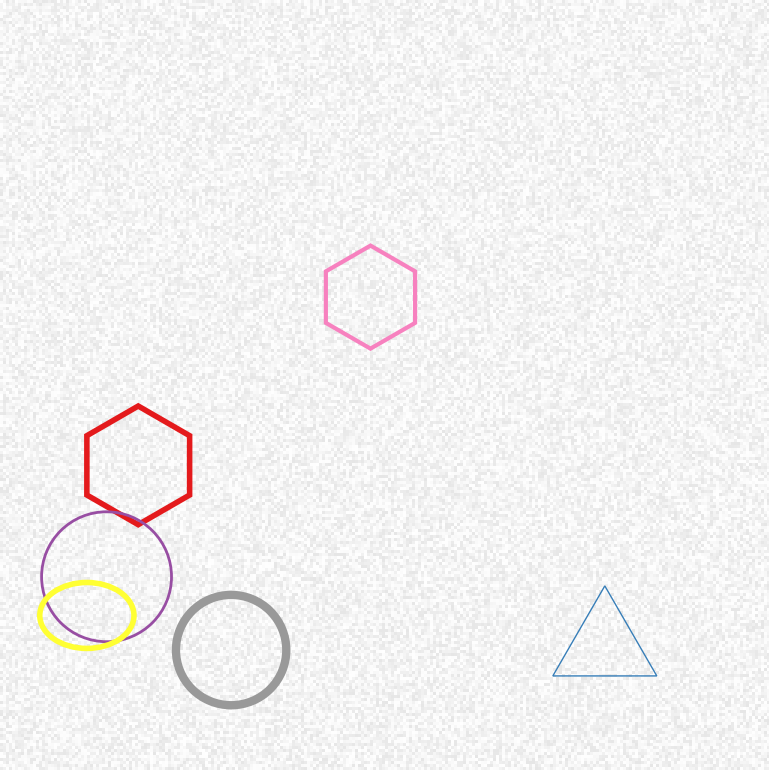[{"shape": "hexagon", "thickness": 2, "radius": 0.39, "center": [0.18, 0.396]}, {"shape": "triangle", "thickness": 0.5, "radius": 0.39, "center": [0.785, 0.161]}, {"shape": "circle", "thickness": 1, "radius": 0.42, "center": [0.138, 0.251]}, {"shape": "oval", "thickness": 2, "radius": 0.31, "center": [0.113, 0.201]}, {"shape": "hexagon", "thickness": 1.5, "radius": 0.33, "center": [0.481, 0.614]}, {"shape": "circle", "thickness": 3, "radius": 0.36, "center": [0.3, 0.156]}]